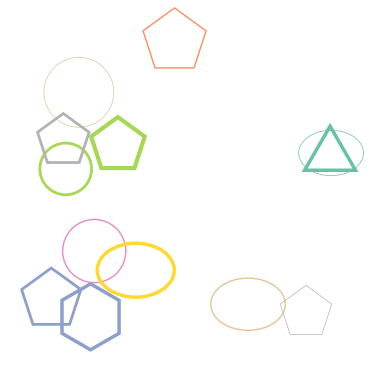[{"shape": "oval", "thickness": 0.5, "radius": 0.42, "center": [0.86, 0.603]}, {"shape": "triangle", "thickness": 2.5, "radius": 0.38, "center": [0.857, 0.596]}, {"shape": "pentagon", "thickness": 1, "radius": 0.43, "center": [0.453, 0.893]}, {"shape": "pentagon", "thickness": 2, "radius": 0.4, "center": [0.133, 0.223]}, {"shape": "hexagon", "thickness": 2.5, "radius": 0.43, "center": [0.235, 0.177]}, {"shape": "circle", "thickness": 1, "radius": 0.41, "center": [0.245, 0.348]}, {"shape": "circle", "thickness": 2, "radius": 0.34, "center": [0.171, 0.561]}, {"shape": "pentagon", "thickness": 3, "radius": 0.37, "center": [0.306, 0.623]}, {"shape": "oval", "thickness": 2.5, "radius": 0.5, "center": [0.353, 0.298]}, {"shape": "oval", "thickness": 1, "radius": 0.48, "center": [0.644, 0.21]}, {"shape": "circle", "thickness": 0.5, "radius": 0.45, "center": [0.205, 0.76]}, {"shape": "pentagon", "thickness": 0.5, "radius": 0.35, "center": [0.795, 0.188]}, {"shape": "pentagon", "thickness": 2, "radius": 0.35, "center": [0.164, 0.635]}]